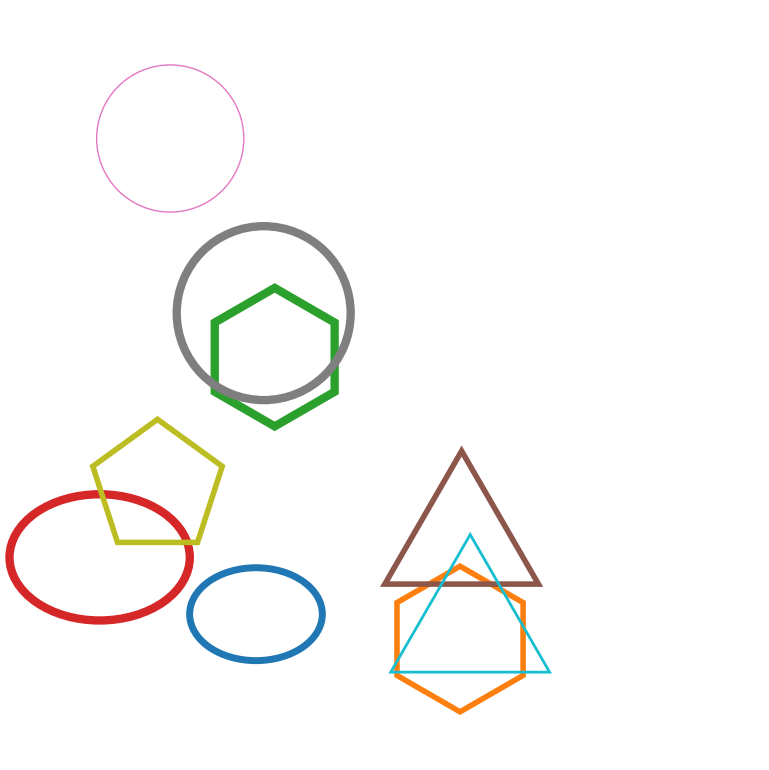[{"shape": "oval", "thickness": 2.5, "radius": 0.43, "center": [0.332, 0.202]}, {"shape": "hexagon", "thickness": 2, "radius": 0.47, "center": [0.597, 0.17]}, {"shape": "hexagon", "thickness": 3, "radius": 0.45, "center": [0.357, 0.536]}, {"shape": "oval", "thickness": 3, "radius": 0.59, "center": [0.129, 0.276]}, {"shape": "triangle", "thickness": 2, "radius": 0.58, "center": [0.6, 0.299]}, {"shape": "circle", "thickness": 0.5, "radius": 0.48, "center": [0.221, 0.82]}, {"shape": "circle", "thickness": 3, "radius": 0.56, "center": [0.342, 0.593]}, {"shape": "pentagon", "thickness": 2, "radius": 0.44, "center": [0.205, 0.367]}, {"shape": "triangle", "thickness": 1, "radius": 0.6, "center": [0.611, 0.187]}]